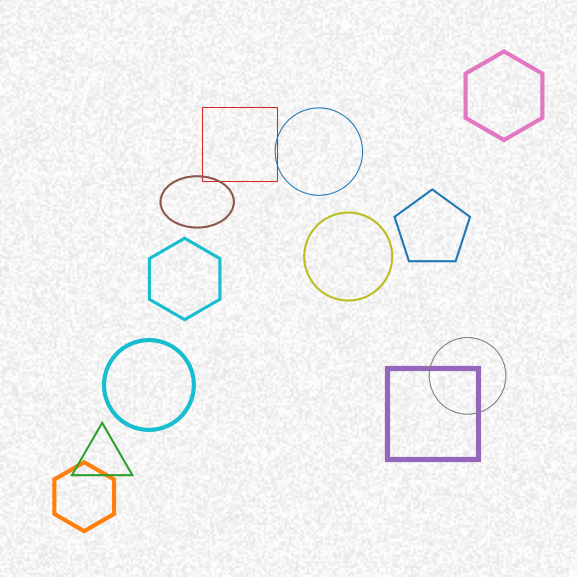[{"shape": "pentagon", "thickness": 1, "radius": 0.34, "center": [0.749, 0.602]}, {"shape": "circle", "thickness": 0.5, "radius": 0.38, "center": [0.552, 0.737]}, {"shape": "hexagon", "thickness": 2, "radius": 0.3, "center": [0.146, 0.139]}, {"shape": "triangle", "thickness": 1, "radius": 0.3, "center": [0.177, 0.207]}, {"shape": "square", "thickness": 0.5, "radius": 0.32, "center": [0.415, 0.75]}, {"shape": "square", "thickness": 2.5, "radius": 0.39, "center": [0.749, 0.283]}, {"shape": "oval", "thickness": 1, "radius": 0.32, "center": [0.341, 0.65]}, {"shape": "hexagon", "thickness": 2, "radius": 0.38, "center": [0.873, 0.833]}, {"shape": "circle", "thickness": 0.5, "radius": 0.33, "center": [0.81, 0.348]}, {"shape": "circle", "thickness": 1, "radius": 0.38, "center": [0.603, 0.555]}, {"shape": "circle", "thickness": 2, "radius": 0.39, "center": [0.258, 0.333]}, {"shape": "hexagon", "thickness": 1.5, "radius": 0.35, "center": [0.32, 0.516]}]